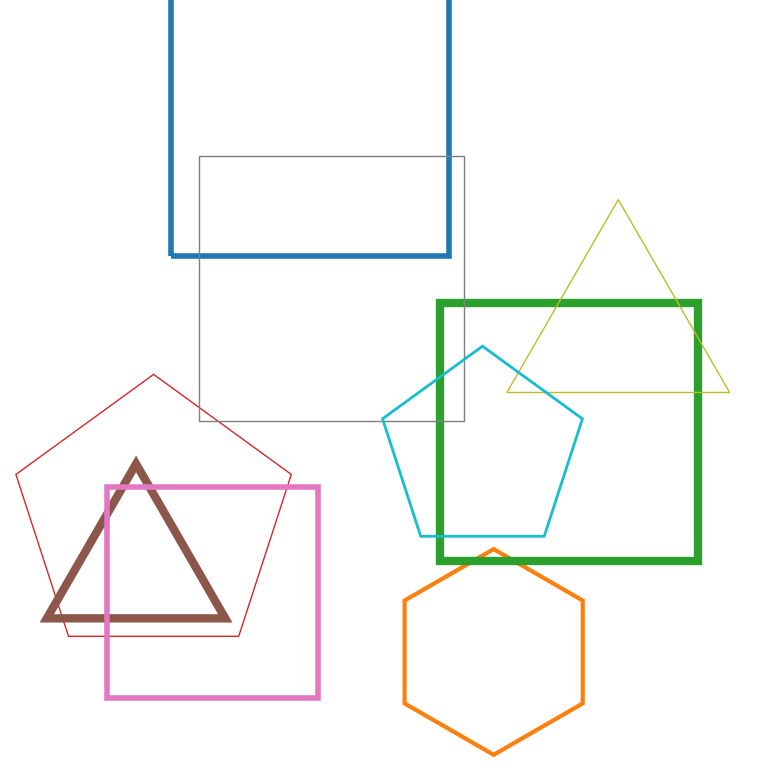[{"shape": "square", "thickness": 2, "radius": 0.9, "center": [0.403, 0.848]}, {"shape": "hexagon", "thickness": 1.5, "radius": 0.67, "center": [0.641, 0.153]}, {"shape": "square", "thickness": 3, "radius": 0.84, "center": [0.739, 0.439]}, {"shape": "pentagon", "thickness": 0.5, "radius": 0.94, "center": [0.199, 0.326]}, {"shape": "triangle", "thickness": 3, "radius": 0.67, "center": [0.177, 0.264]}, {"shape": "square", "thickness": 2, "radius": 0.69, "center": [0.276, 0.231]}, {"shape": "square", "thickness": 0.5, "radius": 0.86, "center": [0.431, 0.625]}, {"shape": "triangle", "thickness": 0.5, "radius": 0.83, "center": [0.803, 0.574]}, {"shape": "pentagon", "thickness": 1, "radius": 0.68, "center": [0.627, 0.414]}]